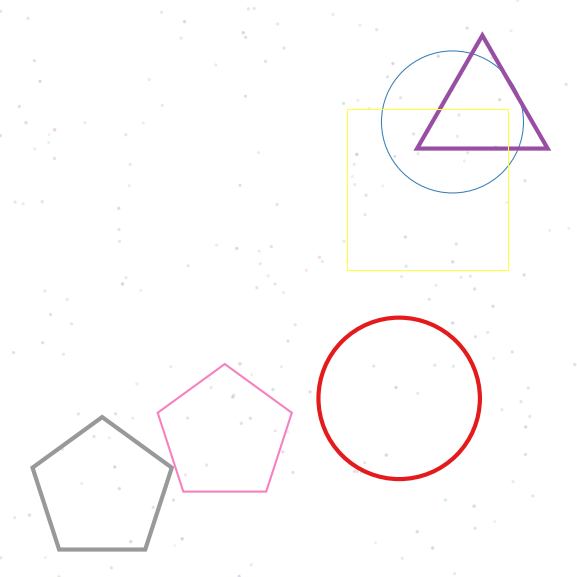[{"shape": "circle", "thickness": 2, "radius": 0.7, "center": [0.691, 0.309]}, {"shape": "circle", "thickness": 0.5, "radius": 0.61, "center": [0.784, 0.788]}, {"shape": "triangle", "thickness": 2, "radius": 0.65, "center": [0.835, 0.807]}, {"shape": "square", "thickness": 0.5, "radius": 0.7, "center": [0.74, 0.671]}, {"shape": "pentagon", "thickness": 1, "radius": 0.61, "center": [0.389, 0.247]}, {"shape": "pentagon", "thickness": 2, "radius": 0.63, "center": [0.177, 0.15]}]